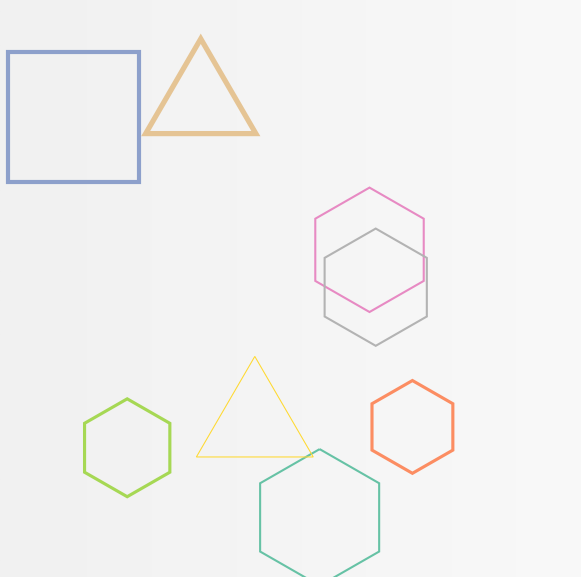[{"shape": "hexagon", "thickness": 1, "radius": 0.59, "center": [0.55, 0.103]}, {"shape": "hexagon", "thickness": 1.5, "radius": 0.4, "center": [0.71, 0.26]}, {"shape": "square", "thickness": 2, "radius": 0.56, "center": [0.126, 0.797]}, {"shape": "hexagon", "thickness": 1, "radius": 0.54, "center": [0.636, 0.567]}, {"shape": "hexagon", "thickness": 1.5, "radius": 0.42, "center": [0.219, 0.224]}, {"shape": "triangle", "thickness": 0.5, "radius": 0.58, "center": [0.438, 0.266]}, {"shape": "triangle", "thickness": 2.5, "radius": 0.55, "center": [0.345, 0.823]}, {"shape": "hexagon", "thickness": 1, "radius": 0.51, "center": [0.646, 0.502]}]